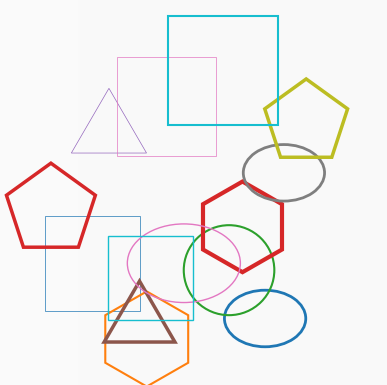[{"shape": "square", "thickness": 0.5, "radius": 0.62, "center": [0.239, 0.314]}, {"shape": "oval", "thickness": 2, "radius": 0.52, "center": [0.684, 0.173]}, {"shape": "hexagon", "thickness": 1.5, "radius": 0.62, "center": [0.379, 0.12]}, {"shape": "circle", "thickness": 1.5, "radius": 0.58, "center": [0.591, 0.298]}, {"shape": "pentagon", "thickness": 2.5, "radius": 0.6, "center": [0.131, 0.456]}, {"shape": "hexagon", "thickness": 3, "radius": 0.59, "center": [0.626, 0.411]}, {"shape": "triangle", "thickness": 0.5, "radius": 0.56, "center": [0.281, 0.659]}, {"shape": "triangle", "thickness": 2.5, "radius": 0.53, "center": [0.36, 0.164]}, {"shape": "oval", "thickness": 1, "radius": 0.73, "center": [0.474, 0.316]}, {"shape": "square", "thickness": 0.5, "radius": 0.64, "center": [0.43, 0.723]}, {"shape": "oval", "thickness": 2, "radius": 0.52, "center": [0.733, 0.551]}, {"shape": "pentagon", "thickness": 2.5, "radius": 0.56, "center": [0.79, 0.682]}, {"shape": "square", "thickness": 1.5, "radius": 0.71, "center": [0.575, 0.817]}, {"shape": "square", "thickness": 1, "radius": 0.55, "center": [0.388, 0.278]}]